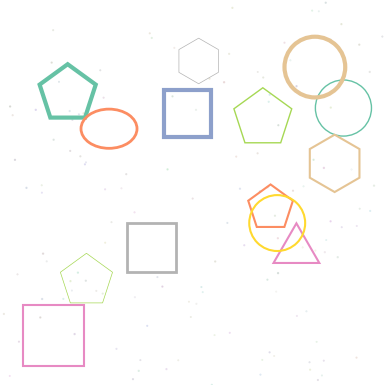[{"shape": "pentagon", "thickness": 3, "radius": 0.38, "center": [0.176, 0.757]}, {"shape": "circle", "thickness": 1, "radius": 0.36, "center": [0.892, 0.719]}, {"shape": "pentagon", "thickness": 1.5, "radius": 0.31, "center": [0.703, 0.46]}, {"shape": "oval", "thickness": 2, "radius": 0.36, "center": [0.283, 0.666]}, {"shape": "square", "thickness": 3, "radius": 0.3, "center": [0.487, 0.704]}, {"shape": "square", "thickness": 1.5, "radius": 0.4, "center": [0.139, 0.128]}, {"shape": "triangle", "thickness": 1.5, "radius": 0.34, "center": [0.77, 0.351]}, {"shape": "pentagon", "thickness": 0.5, "radius": 0.36, "center": [0.225, 0.271]}, {"shape": "pentagon", "thickness": 1, "radius": 0.39, "center": [0.683, 0.693]}, {"shape": "circle", "thickness": 1.5, "radius": 0.36, "center": [0.72, 0.421]}, {"shape": "circle", "thickness": 3, "radius": 0.39, "center": [0.818, 0.826]}, {"shape": "hexagon", "thickness": 1.5, "radius": 0.37, "center": [0.869, 0.576]}, {"shape": "square", "thickness": 2, "radius": 0.32, "center": [0.394, 0.357]}, {"shape": "hexagon", "thickness": 0.5, "radius": 0.3, "center": [0.516, 0.842]}]